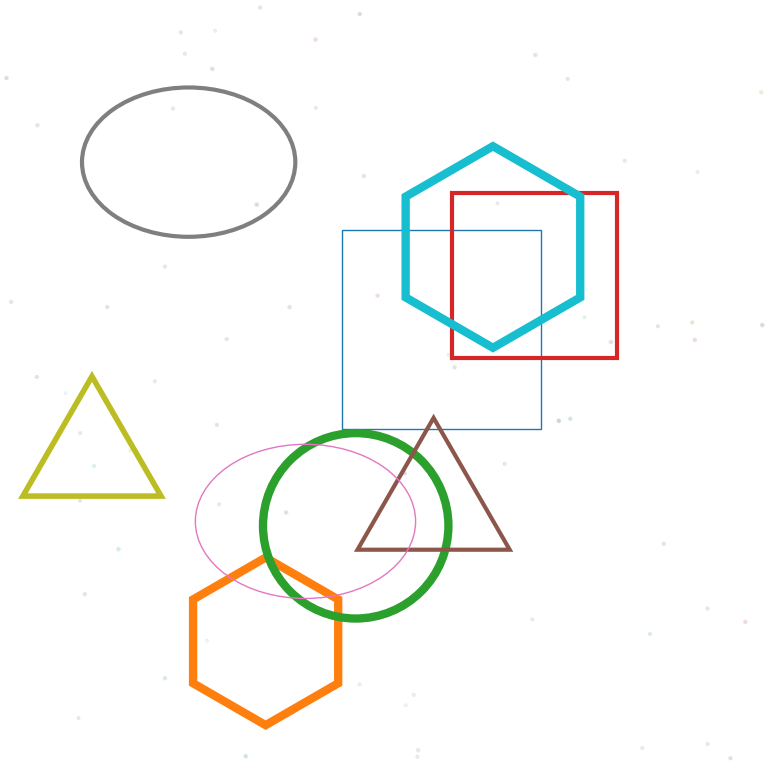[{"shape": "square", "thickness": 0.5, "radius": 0.65, "center": [0.574, 0.572]}, {"shape": "hexagon", "thickness": 3, "radius": 0.54, "center": [0.345, 0.167]}, {"shape": "circle", "thickness": 3, "radius": 0.6, "center": [0.462, 0.317]}, {"shape": "square", "thickness": 1.5, "radius": 0.53, "center": [0.694, 0.642]}, {"shape": "triangle", "thickness": 1.5, "radius": 0.57, "center": [0.563, 0.343]}, {"shape": "oval", "thickness": 0.5, "radius": 0.72, "center": [0.397, 0.323]}, {"shape": "oval", "thickness": 1.5, "radius": 0.69, "center": [0.245, 0.789]}, {"shape": "triangle", "thickness": 2, "radius": 0.52, "center": [0.119, 0.408]}, {"shape": "hexagon", "thickness": 3, "radius": 0.65, "center": [0.64, 0.679]}]